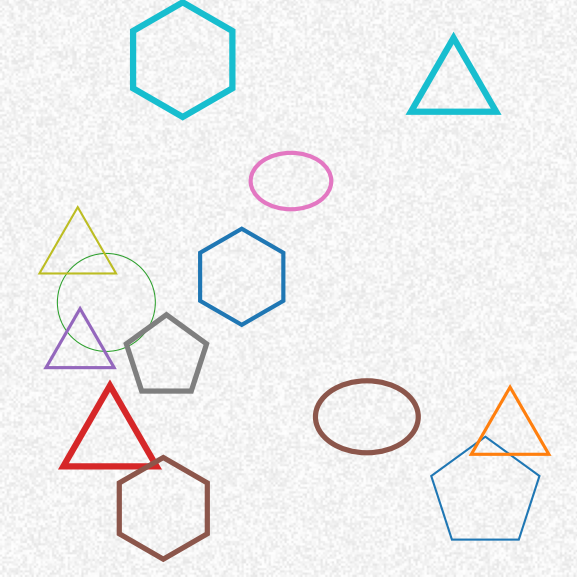[{"shape": "hexagon", "thickness": 2, "radius": 0.42, "center": [0.419, 0.52]}, {"shape": "pentagon", "thickness": 1, "radius": 0.49, "center": [0.84, 0.144]}, {"shape": "triangle", "thickness": 1.5, "radius": 0.39, "center": [0.883, 0.251]}, {"shape": "circle", "thickness": 0.5, "radius": 0.42, "center": [0.184, 0.475]}, {"shape": "triangle", "thickness": 3, "radius": 0.47, "center": [0.19, 0.238]}, {"shape": "triangle", "thickness": 1.5, "radius": 0.34, "center": [0.139, 0.397]}, {"shape": "oval", "thickness": 2.5, "radius": 0.45, "center": [0.635, 0.277]}, {"shape": "hexagon", "thickness": 2.5, "radius": 0.44, "center": [0.283, 0.119]}, {"shape": "oval", "thickness": 2, "radius": 0.35, "center": [0.504, 0.686]}, {"shape": "pentagon", "thickness": 2.5, "radius": 0.37, "center": [0.288, 0.381]}, {"shape": "triangle", "thickness": 1, "radius": 0.38, "center": [0.135, 0.564]}, {"shape": "hexagon", "thickness": 3, "radius": 0.5, "center": [0.316, 0.896]}, {"shape": "triangle", "thickness": 3, "radius": 0.43, "center": [0.785, 0.848]}]